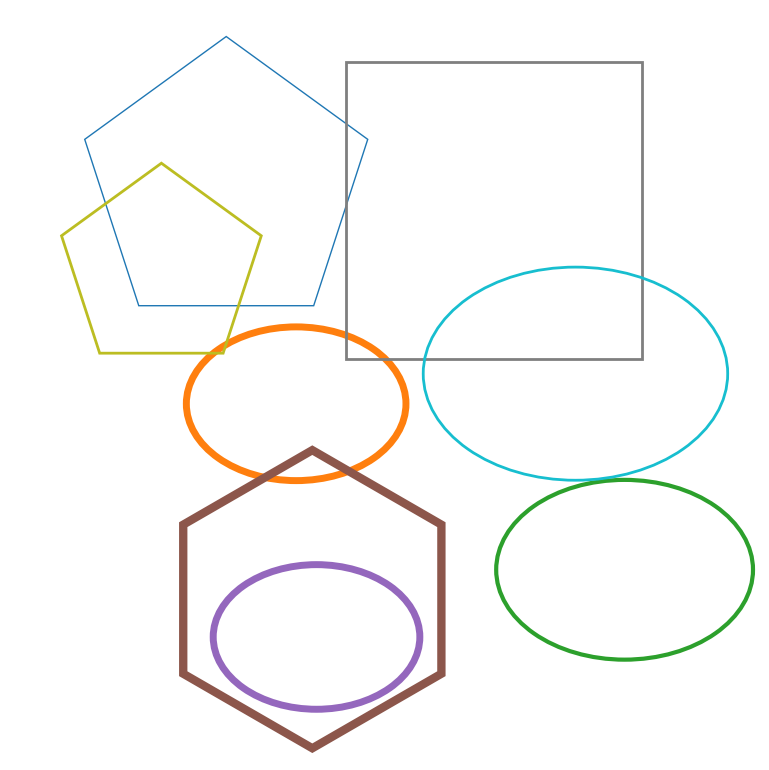[{"shape": "pentagon", "thickness": 0.5, "radius": 0.97, "center": [0.294, 0.759]}, {"shape": "oval", "thickness": 2.5, "radius": 0.71, "center": [0.385, 0.476]}, {"shape": "oval", "thickness": 1.5, "radius": 0.83, "center": [0.811, 0.26]}, {"shape": "oval", "thickness": 2.5, "radius": 0.67, "center": [0.411, 0.173]}, {"shape": "hexagon", "thickness": 3, "radius": 0.97, "center": [0.406, 0.222]}, {"shape": "square", "thickness": 1, "radius": 0.96, "center": [0.642, 0.727]}, {"shape": "pentagon", "thickness": 1, "radius": 0.68, "center": [0.21, 0.652]}, {"shape": "oval", "thickness": 1, "radius": 0.99, "center": [0.747, 0.515]}]